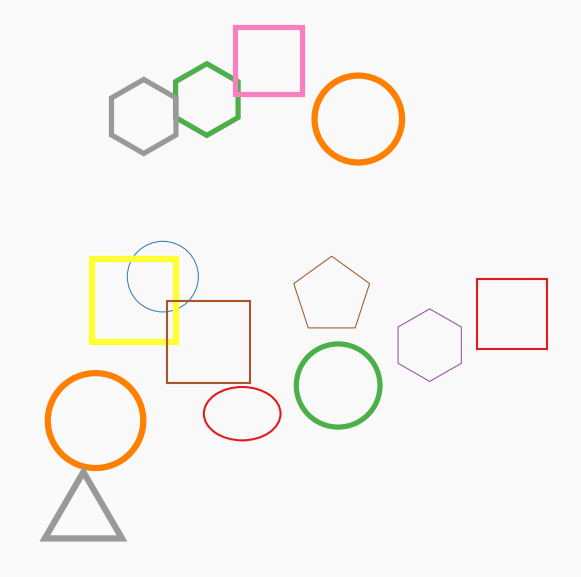[{"shape": "square", "thickness": 1, "radius": 0.3, "center": [0.881, 0.456]}, {"shape": "oval", "thickness": 1, "radius": 0.33, "center": [0.417, 0.283]}, {"shape": "circle", "thickness": 0.5, "radius": 0.31, "center": [0.28, 0.52]}, {"shape": "hexagon", "thickness": 2.5, "radius": 0.31, "center": [0.356, 0.827]}, {"shape": "circle", "thickness": 2.5, "radius": 0.36, "center": [0.582, 0.332]}, {"shape": "hexagon", "thickness": 0.5, "radius": 0.31, "center": [0.739, 0.401]}, {"shape": "circle", "thickness": 3, "radius": 0.41, "center": [0.164, 0.271]}, {"shape": "circle", "thickness": 3, "radius": 0.38, "center": [0.616, 0.793]}, {"shape": "square", "thickness": 3, "radius": 0.36, "center": [0.231, 0.479]}, {"shape": "pentagon", "thickness": 0.5, "radius": 0.34, "center": [0.571, 0.487]}, {"shape": "square", "thickness": 1, "radius": 0.36, "center": [0.358, 0.407]}, {"shape": "square", "thickness": 2.5, "radius": 0.29, "center": [0.462, 0.894]}, {"shape": "hexagon", "thickness": 2.5, "radius": 0.32, "center": [0.247, 0.797]}, {"shape": "triangle", "thickness": 3, "radius": 0.38, "center": [0.144, 0.105]}]